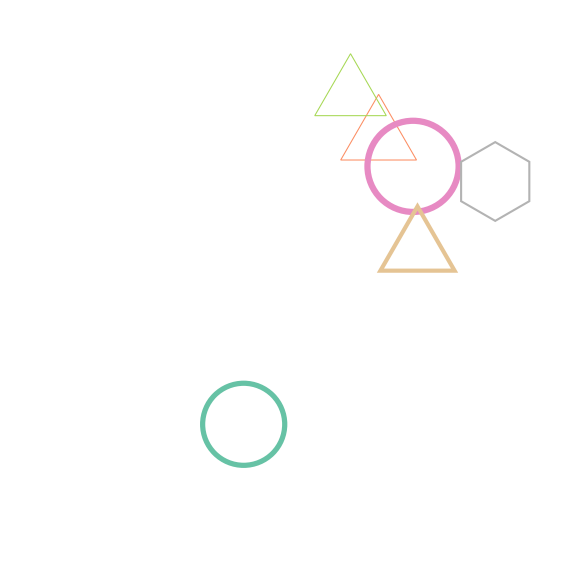[{"shape": "circle", "thickness": 2.5, "radius": 0.36, "center": [0.422, 0.264]}, {"shape": "triangle", "thickness": 0.5, "radius": 0.38, "center": [0.656, 0.76]}, {"shape": "circle", "thickness": 3, "radius": 0.39, "center": [0.715, 0.711]}, {"shape": "triangle", "thickness": 0.5, "radius": 0.36, "center": [0.607, 0.835]}, {"shape": "triangle", "thickness": 2, "radius": 0.37, "center": [0.723, 0.568]}, {"shape": "hexagon", "thickness": 1, "radius": 0.34, "center": [0.858, 0.685]}]